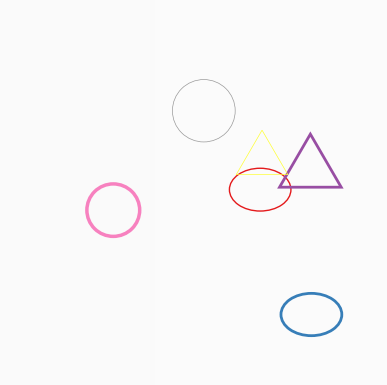[{"shape": "oval", "thickness": 1, "radius": 0.4, "center": [0.671, 0.507]}, {"shape": "oval", "thickness": 2, "radius": 0.39, "center": [0.804, 0.183]}, {"shape": "triangle", "thickness": 2, "radius": 0.46, "center": [0.801, 0.56]}, {"shape": "triangle", "thickness": 0.5, "radius": 0.39, "center": [0.676, 0.585]}, {"shape": "circle", "thickness": 2.5, "radius": 0.34, "center": [0.292, 0.454]}, {"shape": "circle", "thickness": 0.5, "radius": 0.41, "center": [0.526, 0.712]}]